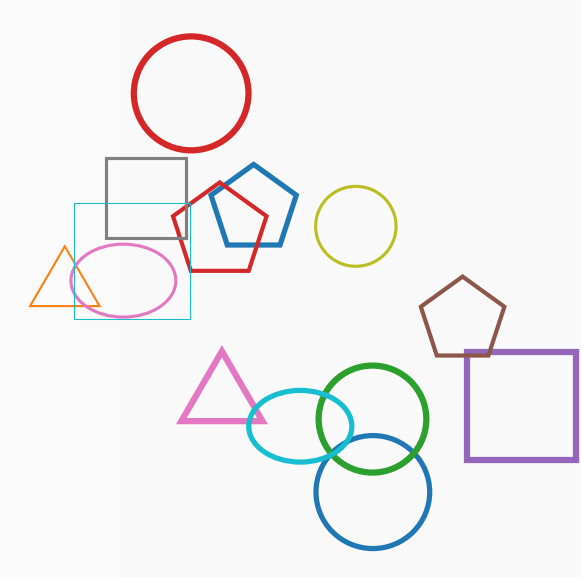[{"shape": "circle", "thickness": 2.5, "radius": 0.49, "center": [0.641, 0.147]}, {"shape": "pentagon", "thickness": 2.5, "radius": 0.39, "center": [0.436, 0.637]}, {"shape": "triangle", "thickness": 1, "radius": 0.35, "center": [0.112, 0.504]}, {"shape": "circle", "thickness": 3, "radius": 0.46, "center": [0.641, 0.273]}, {"shape": "pentagon", "thickness": 2, "radius": 0.42, "center": [0.378, 0.599]}, {"shape": "circle", "thickness": 3, "radius": 0.49, "center": [0.329, 0.837]}, {"shape": "square", "thickness": 3, "radius": 0.47, "center": [0.898, 0.296]}, {"shape": "pentagon", "thickness": 2, "radius": 0.38, "center": [0.796, 0.445]}, {"shape": "oval", "thickness": 1.5, "radius": 0.45, "center": [0.212, 0.513]}, {"shape": "triangle", "thickness": 3, "radius": 0.4, "center": [0.382, 0.31]}, {"shape": "square", "thickness": 1.5, "radius": 0.35, "center": [0.252, 0.656]}, {"shape": "circle", "thickness": 1.5, "radius": 0.35, "center": [0.612, 0.607]}, {"shape": "oval", "thickness": 2.5, "radius": 0.44, "center": [0.517, 0.261]}, {"shape": "square", "thickness": 0.5, "radius": 0.5, "center": [0.227, 0.547]}]